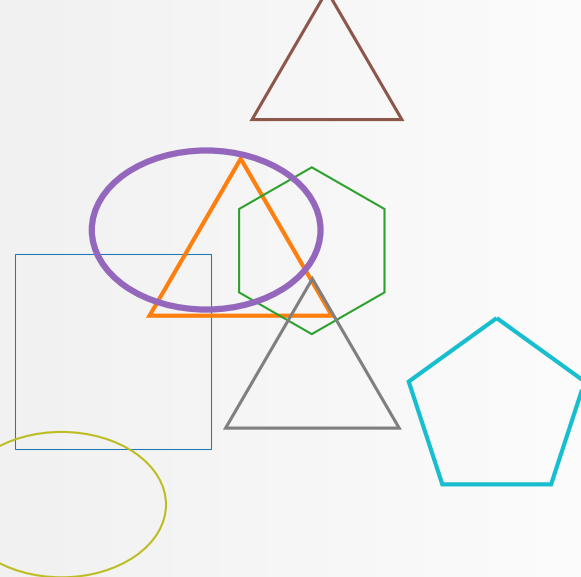[{"shape": "square", "thickness": 0.5, "radius": 0.84, "center": [0.195, 0.39]}, {"shape": "triangle", "thickness": 2, "radius": 0.91, "center": [0.414, 0.543]}, {"shape": "hexagon", "thickness": 1, "radius": 0.72, "center": [0.536, 0.565]}, {"shape": "oval", "thickness": 3, "radius": 0.98, "center": [0.355, 0.601]}, {"shape": "triangle", "thickness": 1.5, "radius": 0.74, "center": [0.563, 0.867]}, {"shape": "triangle", "thickness": 1.5, "radius": 0.86, "center": [0.537, 0.344]}, {"shape": "oval", "thickness": 1, "radius": 0.9, "center": [0.106, 0.125]}, {"shape": "pentagon", "thickness": 2, "radius": 0.8, "center": [0.855, 0.289]}]